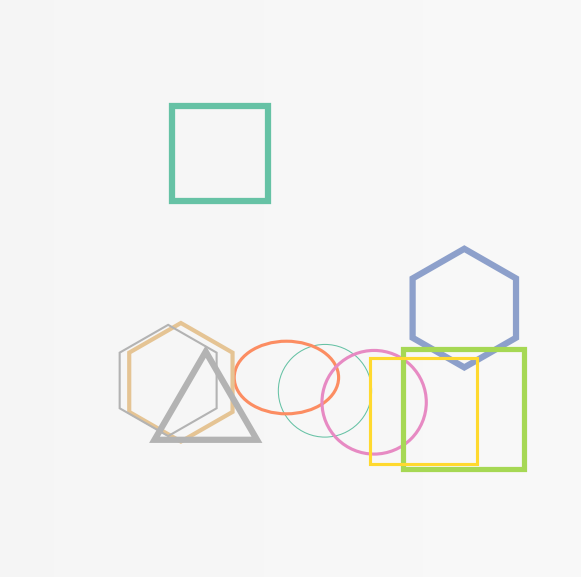[{"shape": "circle", "thickness": 0.5, "radius": 0.4, "center": [0.559, 0.322]}, {"shape": "square", "thickness": 3, "radius": 0.41, "center": [0.379, 0.733]}, {"shape": "oval", "thickness": 1.5, "radius": 0.45, "center": [0.493, 0.345]}, {"shape": "hexagon", "thickness": 3, "radius": 0.51, "center": [0.799, 0.466]}, {"shape": "circle", "thickness": 1.5, "radius": 0.45, "center": [0.644, 0.303]}, {"shape": "square", "thickness": 2.5, "radius": 0.52, "center": [0.797, 0.291]}, {"shape": "square", "thickness": 1.5, "radius": 0.46, "center": [0.729, 0.287]}, {"shape": "hexagon", "thickness": 2, "radius": 0.51, "center": [0.311, 0.337]}, {"shape": "hexagon", "thickness": 1, "radius": 0.48, "center": [0.289, 0.34]}, {"shape": "triangle", "thickness": 3, "radius": 0.51, "center": [0.354, 0.288]}]